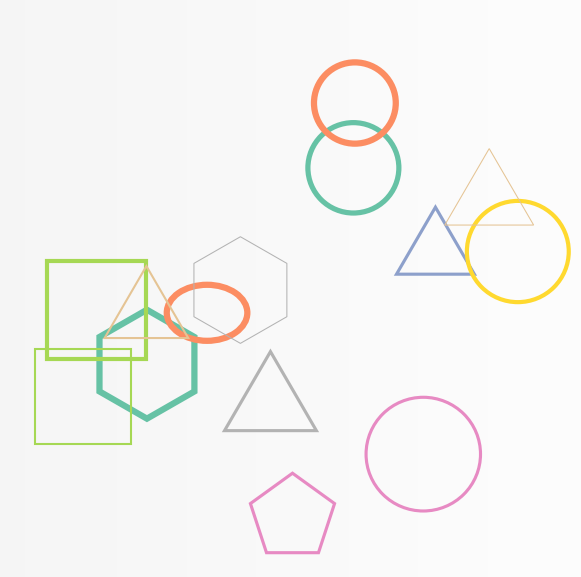[{"shape": "hexagon", "thickness": 3, "radius": 0.47, "center": [0.253, 0.368]}, {"shape": "circle", "thickness": 2.5, "radius": 0.39, "center": [0.608, 0.709]}, {"shape": "circle", "thickness": 3, "radius": 0.35, "center": [0.611, 0.821]}, {"shape": "oval", "thickness": 3, "radius": 0.35, "center": [0.356, 0.457]}, {"shape": "triangle", "thickness": 1.5, "radius": 0.39, "center": [0.749, 0.563]}, {"shape": "circle", "thickness": 1.5, "radius": 0.49, "center": [0.728, 0.213]}, {"shape": "pentagon", "thickness": 1.5, "radius": 0.38, "center": [0.503, 0.104]}, {"shape": "square", "thickness": 2, "radius": 0.43, "center": [0.166, 0.462]}, {"shape": "square", "thickness": 1, "radius": 0.41, "center": [0.143, 0.313]}, {"shape": "circle", "thickness": 2, "radius": 0.44, "center": [0.891, 0.564]}, {"shape": "triangle", "thickness": 1, "radius": 0.42, "center": [0.252, 0.455]}, {"shape": "triangle", "thickness": 0.5, "radius": 0.44, "center": [0.842, 0.654]}, {"shape": "hexagon", "thickness": 0.5, "radius": 0.46, "center": [0.414, 0.497]}, {"shape": "triangle", "thickness": 1.5, "radius": 0.46, "center": [0.465, 0.299]}]